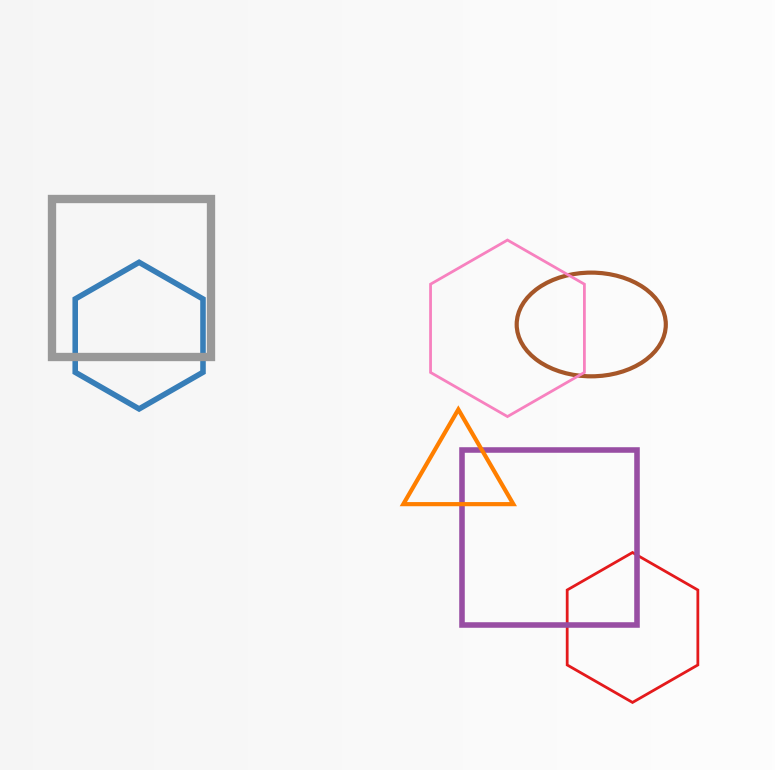[{"shape": "hexagon", "thickness": 1, "radius": 0.49, "center": [0.816, 0.185]}, {"shape": "hexagon", "thickness": 2, "radius": 0.48, "center": [0.179, 0.564]}, {"shape": "square", "thickness": 2, "radius": 0.57, "center": [0.709, 0.302]}, {"shape": "triangle", "thickness": 1.5, "radius": 0.41, "center": [0.591, 0.386]}, {"shape": "oval", "thickness": 1.5, "radius": 0.48, "center": [0.763, 0.579]}, {"shape": "hexagon", "thickness": 1, "radius": 0.57, "center": [0.655, 0.574]}, {"shape": "square", "thickness": 3, "radius": 0.51, "center": [0.169, 0.639]}]